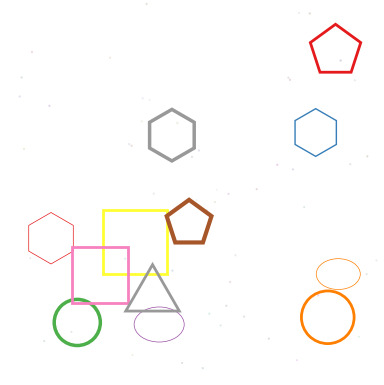[{"shape": "pentagon", "thickness": 2, "radius": 0.34, "center": [0.872, 0.868]}, {"shape": "hexagon", "thickness": 0.5, "radius": 0.33, "center": [0.132, 0.381]}, {"shape": "hexagon", "thickness": 1, "radius": 0.31, "center": [0.82, 0.656]}, {"shape": "circle", "thickness": 2.5, "radius": 0.3, "center": [0.201, 0.162]}, {"shape": "oval", "thickness": 0.5, "radius": 0.33, "center": [0.413, 0.157]}, {"shape": "oval", "thickness": 0.5, "radius": 0.29, "center": [0.879, 0.288]}, {"shape": "circle", "thickness": 2, "radius": 0.34, "center": [0.851, 0.176]}, {"shape": "square", "thickness": 2, "radius": 0.41, "center": [0.351, 0.372]}, {"shape": "pentagon", "thickness": 3, "radius": 0.31, "center": [0.491, 0.42]}, {"shape": "square", "thickness": 2, "radius": 0.36, "center": [0.259, 0.286]}, {"shape": "triangle", "thickness": 2, "radius": 0.4, "center": [0.396, 0.232]}, {"shape": "hexagon", "thickness": 2.5, "radius": 0.33, "center": [0.446, 0.649]}]